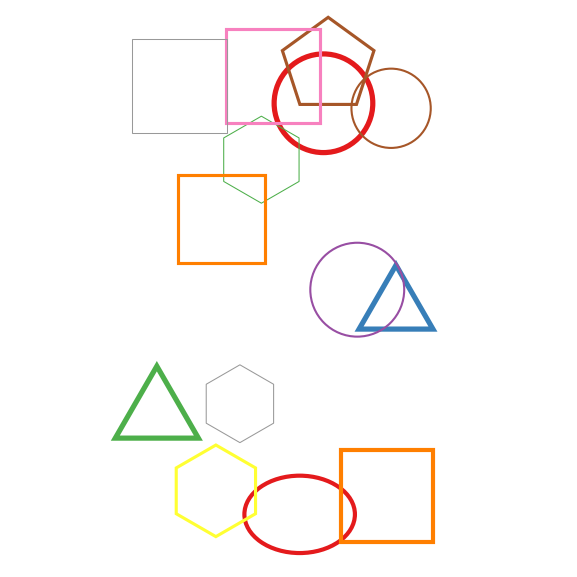[{"shape": "circle", "thickness": 2.5, "radius": 0.43, "center": [0.56, 0.82]}, {"shape": "oval", "thickness": 2, "radius": 0.48, "center": [0.519, 0.108]}, {"shape": "triangle", "thickness": 2.5, "radius": 0.37, "center": [0.686, 0.466]}, {"shape": "hexagon", "thickness": 0.5, "radius": 0.38, "center": [0.453, 0.723]}, {"shape": "triangle", "thickness": 2.5, "radius": 0.42, "center": [0.272, 0.282]}, {"shape": "circle", "thickness": 1, "radius": 0.41, "center": [0.619, 0.498]}, {"shape": "square", "thickness": 1.5, "radius": 0.38, "center": [0.384, 0.62]}, {"shape": "square", "thickness": 2, "radius": 0.4, "center": [0.671, 0.141]}, {"shape": "hexagon", "thickness": 1.5, "radius": 0.4, "center": [0.374, 0.149]}, {"shape": "circle", "thickness": 1, "radius": 0.34, "center": [0.677, 0.812]}, {"shape": "pentagon", "thickness": 1.5, "radius": 0.42, "center": [0.568, 0.886]}, {"shape": "square", "thickness": 1.5, "radius": 0.41, "center": [0.472, 0.867]}, {"shape": "square", "thickness": 0.5, "radius": 0.41, "center": [0.311, 0.85]}, {"shape": "hexagon", "thickness": 0.5, "radius": 0.34, "center": [0.415, 0.3]}]